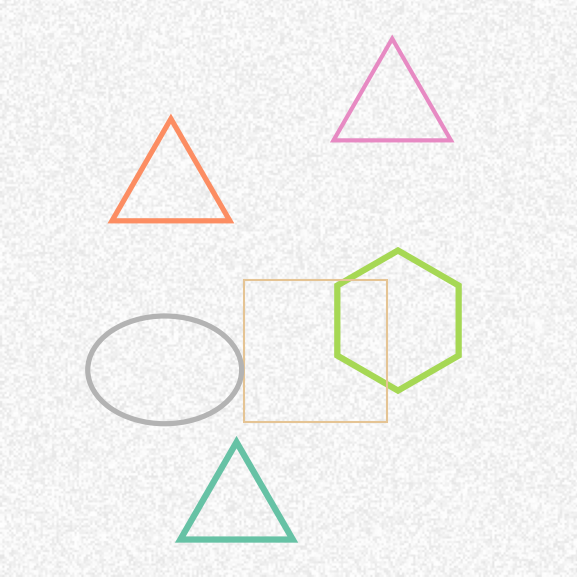[{"shape": "triangle", "thickness": 3, "radius": 0.56, "center": [0.41, 0.121]}, {"shape": "triangle", "thickness": 2.5, "radius": 0.59, "center": [0.296, 0.676]}, {"shape": "triangle", "thickness": 2, "radius": 0.59, "center": [0.679, 0.815]}, {"shape": "hexagon", "thickness": 3, "radius": 0.61, "center": [0.689, 0.444]}, {"shape": "square", "thickness": 1, "radius": 0.62, "center": [0.547, 0.391]}, {"shape": "oval", "thickness": 2.5, "radius": 0.67, "center": [0.285, 0.359]}]